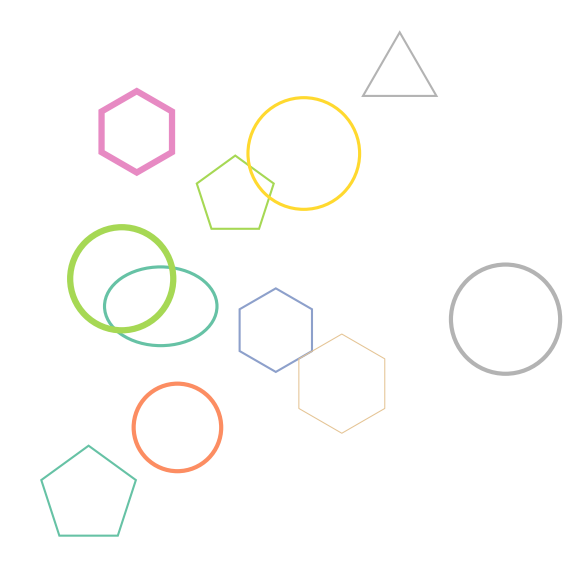[{"shape": "oval", "thickness": 1.5, "radius": 0.49, "center": [0.278, 0.469]}, {"shape": "pentagon", "thickness": 1, "radius": 0.43, "center": [0.153, 0.141]}, {"shape": "circle", "thickness": 2, "radius": 0.38, "center": [0.307, 0.259]}, {"shape": "hexagon", "thickness": 1, "radius": 0.36, "center": [0.478, 0.427]}, {"shape": "hexagon", "thickness": 3, "radius": 0.35, "center": [0.237, 0.771]}, {"shape": "pentagon", "thickness": 1, "radius": 0.35, "center": [0.407, 0.66]}, {"shape": "circle", "thickness": 3, "radius": 0.45, "center": [0.211, 0.516]}, {"shape": "circle", "thickness": 1.5, "radius": 0.48, "center": [0.526, 0.733]}, {"shape": "hexagon", "thickness": 0.5, "radius": 0.43, "center": [0.592, 0.335]}, {"shape": "triangle", "thickness": 1, "radius": 0.37, "center": [0.692, 0.87]}, {"shape": "circle", "thickness": 2, "radius": 0.47, "center": [0.875, 0.446]}]